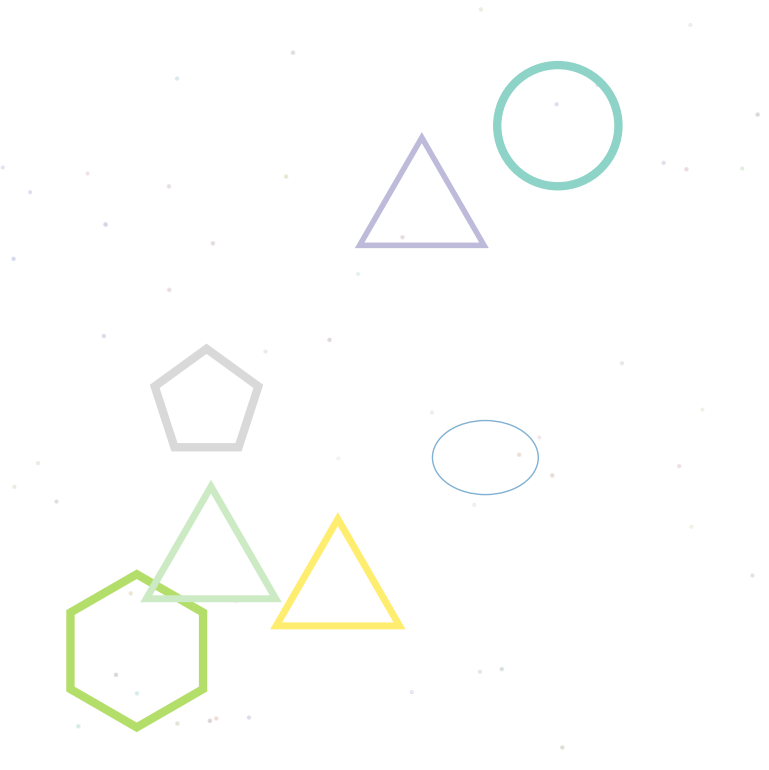[{"shape": "circle", "thickness": 3, "radius": 0.39, "center": [0.724, 0.837]}, {"shape": "triangle", "thickness": 2, "radius": 0.47, "center": [0.548, 0.728]}, {"shape": "oval", "thickness": 0.5, "radius": 0.34, "center": [0.63, 0.406]}, {"shape": "hexagon", "thickness": 3, "radius": 0.5, "center": [0.178, 0.155]}, {"shape": "pentagon", "thickness": 3, "radius": 0.35, "center": [0.268, 0.476]}, {"shape": "triangle", "thickness": 2.5, "radius": 0.49, "center": [0.274, 0.271]}, {"shape": "triangle", "thickness": 2.5, "radius": 0.46, "center": [0.439, 0.233]}]